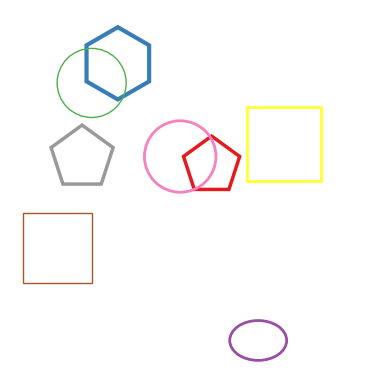[{"shape": "pentagon", "thickness": 2.5, "radius": 0.38, "center": [0.55, 0.57]}, {"shape": "hexagon", "thickness": 3, "radius": 0.47, "center": [0.306, 0.835]}, {"shape": "circle", "thickness": 1, "radius": 0.45, "center": [0.238, 0.785]}, {"shape": "oval", "thickness": 2, "radius": 0.37, "center": [0.671, 0.116]}, {"shape": "square", "thickness": 2, "radius": 0.48, "center": [0.738, 0.625]}, {"shape": "square", "thickness": 1, "radius": 0.45, "center": [0.149, 0.356]}, {"shape": "circle", "thickness": 2, "radius": 0.46, "center": [0.468, 0.593]}, {"shape": "pentagon", "thickness": 2.5, "radius": 0.42, "center": [0.213, 0.59]}]